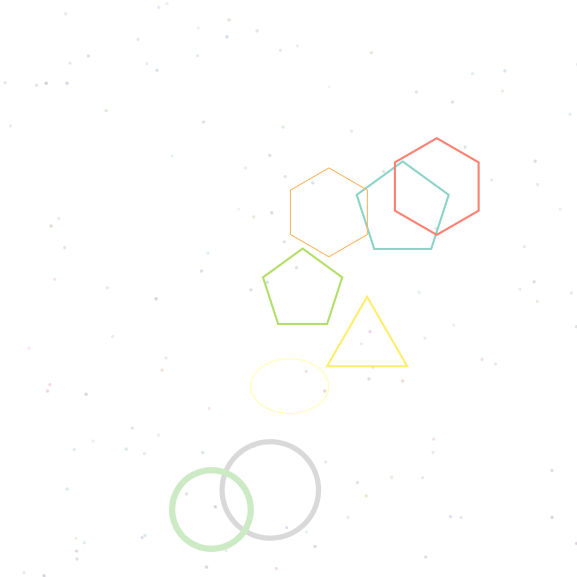[{"shape": "pentagon", "thickness": 1, "radius": 0.42, "center": [0.697, 0.636]}, {"shape": "oval", "thickness": 0.5, "radius": 0.34, "center": [0.501, 0.331]}, {"shape": "hexagon", "thickness": 1, "radius": 0.42, "center": [0.756, 0.676]}, {"shape": "hexagon", "thickness": 0.5, "radius": 0.38, "center": [0.57, 0.631]}, {"shape": "pentagon", "thickness": 1, "radius": 0.36, "center": [0.524, 0.497]}, {"shape": "circle", "thickness": 2.5, "radius": 0.42, "center": [0.468, 0.151]}, {"shape": "circle", "thickness": 3, "radius": 0.34, "center": [0.366, 0.117]}, {"shape": "triangle", "thickness": 1, "radius": 0.4, "center": [0.636, 0.405]}]